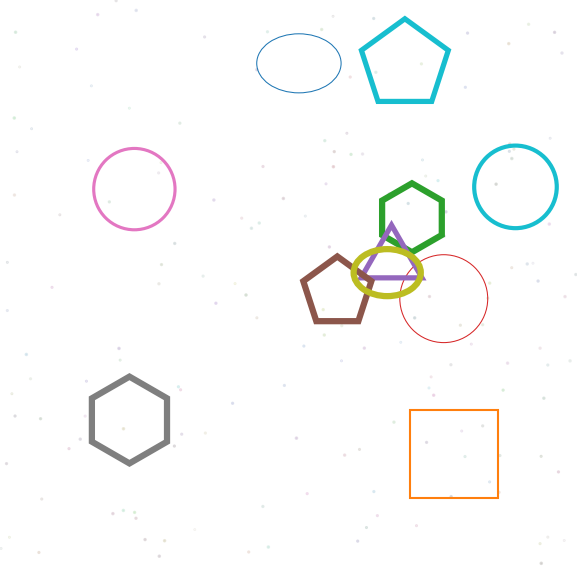[{"shape": "oval", "thickness": 0.5, "radius": 0.37, "center": [0.518, 0.889]}, {"shape": "square", "thickness": 1, "radius": 0.38, "center": [0.787, 0.213]}, {"shape": "hexagon", "thickness": 3, "radius": 0.3, "center": [0.713, 0.622]}, {"shape": "circle", "thickness": 0.5, "radius": 0.38, "center": [0.768, 0.482]}, {"shape": "triangle", "thickness": 2.5, "radius": 0.3, "center": [0.678, 0.548]}, {"shape": "pentagon", "thickness": 3, "radius": 0.31, "center": [0.584, 0.493]}, {"shape": "circle", "thickness": 1.5, "radius": 0.35, "center": [0.233, 0.672]}, {"shape": "hexagon", "thickness": 3, "radius": 0.38, "center": [0.224, 0.272]}, {"shape": "oval", "thickness": 3, "radius": 0.29, "center": [0.67, 0.527]}, {"shape": "circle", "thickness": 2, "radius": 0.36, "center": [0.893, 0.676]}, {"shape": "pentagon", "thickness": 2.5, "radius": 0.4, "center": [0.701, 0.888]}]